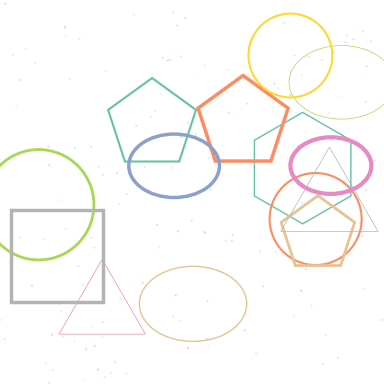[{"shape": "pentagon", "thickness": 1.5, "radius": 0.6, "center": [0.395, 0.677]}, {"shape": "hexagon", "thickness": 1, "radius": 0.72, "center": [0.786, 0.563]}, {"shape": "circle", "thickness": 1.5, "radius": 0.6, "center": [0.82, 0.431]}, {"shape": "pentagon", "thickness": 2.5, "radius": 0.61, "center": [0.631, 0.681]}, {"shape": "oval", "thickness": 2.5, "radius": 0.59, "center": [0.452, 0.569]}, {"shape": "oval", "thickness": 3, "radius": 0.53, "center": [0.859, 0.57]}, {"shape": "triangle", "thickness": 0.5, "radius": 0.65, "center": [0.265, 0.197]}, {"shape": "circle", "thickness": 2, "radius": 0.72, "center": [0.101, 0.468]}, {"shape": "oval", "thickness": 0.5, "radius": 0.68, "center": [0.887, 0.786]}, {"shape": "circle", "thickness": 1.5, "radius": 0.54, "center": [0.754, 0.856]}, {"shape": "oval", "thickness": 1, "radius": 0.7, "center": [0.501, 0.211]}, {"shape": "pentagon", "thickness": 2, "radius": 0.5, "center": [0.826, 0.391]}, {"shape": "triangle", "thickness": 0.5, "radius": 0.73, "center": [0.856, 0.472]}, {"shape": "square", "thickness": 2.5, "radius": 0.59, "center": [0.148, 0.334]}]